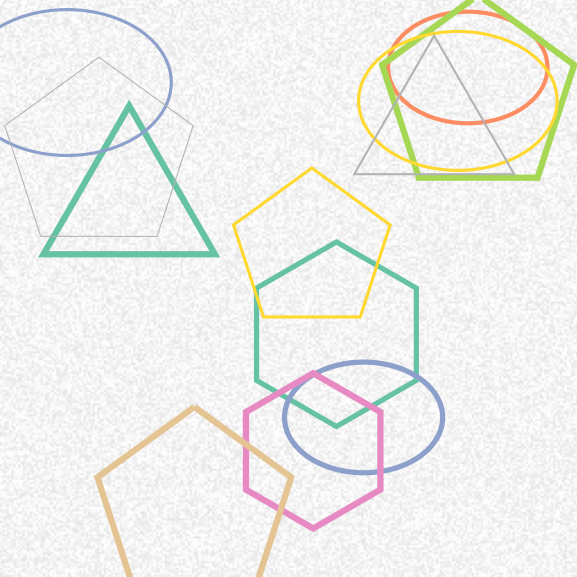[{"shape": "hexagon", "thickness": 2.5, "radius": 0.8, "center": [0.583, 0.42]}, {"shape": "triangle", "thickness": 3, "radius": 0.86, "center": [0.224, 0.645]}, {"shape": "oval", "thickness": 2, "radius": 0.69, "center": [0.81, 0.882]}, {"shape": "oval", "thickness": 2.5, "radius": 0.68, "center": [0.63, 0.276]}, {"shape": "oval", "thickness": 1.5, "radius": 0.9, "center": [0.116, 0.856]}, {"shape": "hexagon", "thickness": 3, "radius": 0.67, "center": [0.542, 0.218]}, {"shape": "pentagon", "thickness": 3, "radius": 0.87, "center": [0.828, 0.833]}, {"shape": "oval", "thickness": 1.5, "radius": 0.86, "center": [0.793, 0.824]}, {"shape": "pentagon", "thickness": 1.5, "radius": 0.71, "center": [0.54, 0.566]}, {"shape": "pentagon", "thickness": 3, "radius": 0.88, "center": [0.337, 0.118]}, {"shape": "pentagon", "thickness": 0.5, "radius": 0.86, "center": [0.171, 0.729]}, {"shape": "triangle", "thickness": 1, "radius": 0.8, "center": [0.752, 0.777]}]